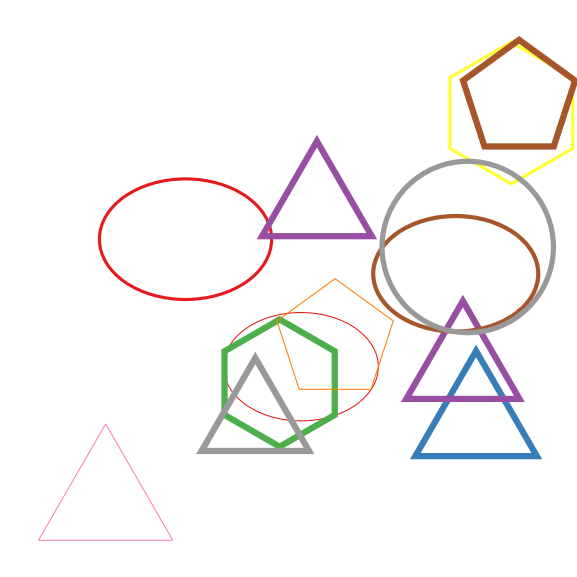[{"shape": "oval", "thickness": 0.5, "radius": 0.67, "center": [0.521, 0.364]}, {"shape": "oval", "thickness": 1.5, "radius": 0.75, "center": [0.321, 0.585]}, {"shape": "triangle", "thickness": 3, "radius": 0.61, "center": [0.824, 0.27]}, {"shape": "hexagon", "thickness": 3, "radius": 0.55, "center": [0.484, 0.336]}, {"shape": "triangle", "thickness": 3, "radius": 0.55, "center": [0.549, 0.645]}, {"shape": "triangle", "thickness": 3, "radius": 0.57, "center": [0.802, 0.365]}, {"shape": "pentagon", "thickness": 0.5, "radius": 0.53, "center": [0.58, 0.411]}, {"shape": "hexagon", "thickness": 1.5, "radius": 0.61, "center": [0.885, 0.803]}, {"shape": "oval", "thickness": 2, "radius": 0.71, "center": [0.789, 0.525]}, {"shape": "pentagon", "thickness": 3, "radius": 0.51, "center": [0.899, 0.828]}, {"shape": "triangle", "thickness": 0.5, "radius": 0.67, "center": [0.183, 0.131]}, {"shape": "circle", "thickness": 2.5, "radius": 0.74, "center": [0.81, 0.571]}, {"shape": "triangle", "thickness": 3, "radius": 0.54, "center": [0.442, 0.272]}]